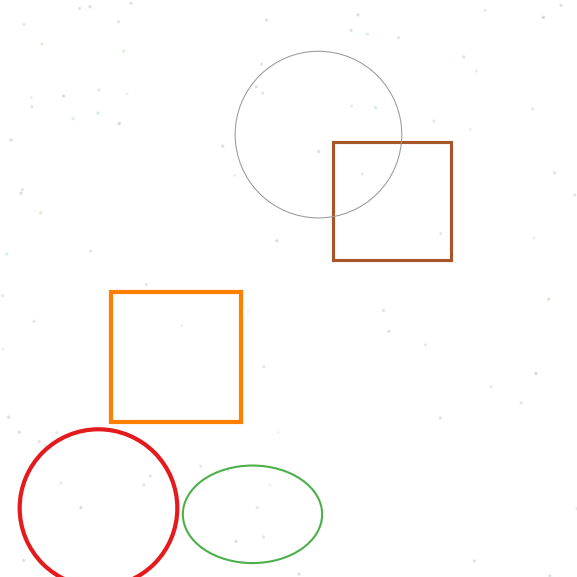[{"shape": "circle", "thickness": 2, "radius": 0.68, "center": [0.171, 0.119]}, {"shape": "oval", "thickness": 1, "radius": 0.6, "center": [0.437, 0.109]}, {"shape": "square", "thickness": 2, "radius": 0.56, "center": [0.304, 0.381]}, {"shape": "square", "thickness": 1.5, "radius": 0.51, "center": [0.678, 0.651]}, {"shape": "circle", "thickness": 0.5, "radius": 0.72, "center": [0.551, 0.766]}]